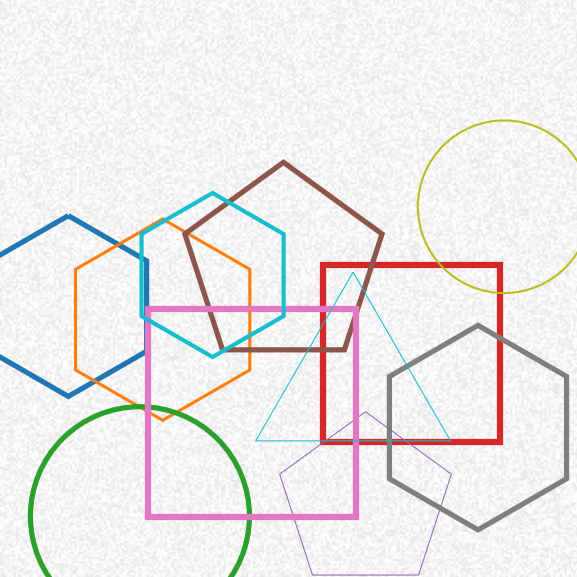[{"shape": "hexagon", "thickness": 2.5, "radius": 0.78, "center": [0.118, 0.469]}, {"shape": "hexagon", "thickness": 1.5, "radius": 0.87, "center": [0.282, 0.446]}, {"shape": "circle", "thickness": 2.5, "radius": 0.95, "center": [0.242, 0.105]}, {"shape": "square", "thickness": 3, "radius": 0.77, "center": [0.712, 0.387]}, {"shape": "pentagon", "thickness": 0.5, "radius": 0.78, "center": [0.633, 0.13]}, {"shape": "pentagon", "thickness": 2.5, "radius": 0.9, "center": [0.491, 0.539]}, {"shape": "square", "thickness": 3, "radius": 0.9, "center": [0.436, 0.284]}, {"shape": "hexagon", "thickness": 2.5, "radius": 0.89, "center": [0.828, 0.259]}, {"shape": "circle", "thickness": 1, "radius": 0.75, "center": [0.873, 0.641]}, {"shape": "triangle", "thickness": 0.5, "radius": 0.97, "center": [0.611, 0.333]}, {"shape": "hexagon", "thickness": 2, "radius": 0.71, "center": [0.368, 0.523]}]